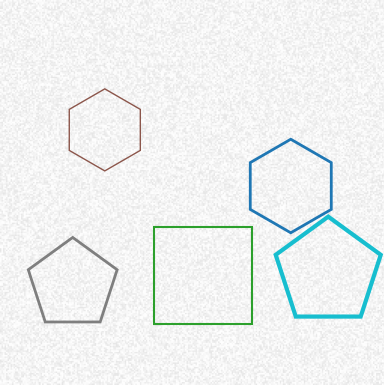[{"shape": "hexagon", "thickness": 2, "radius": 0.61, "center": [0.755, 0.517]}, {"shape": "square", "thickness": 1.5, "radius": 0.63, "center": [0.528, 0.284]}, {"shape": "hexagon", "thickness": 1, "radius": 0.53, "center": [0.272, 0.663]}, {"shape": "pentagon", "thickness": 2, "radius": 0.61, "center": [0.189, 0.262]}, {"shape": "pentagon", "thickness": 3, "radius": 0.72, "center": [0.853, 0.294]}]